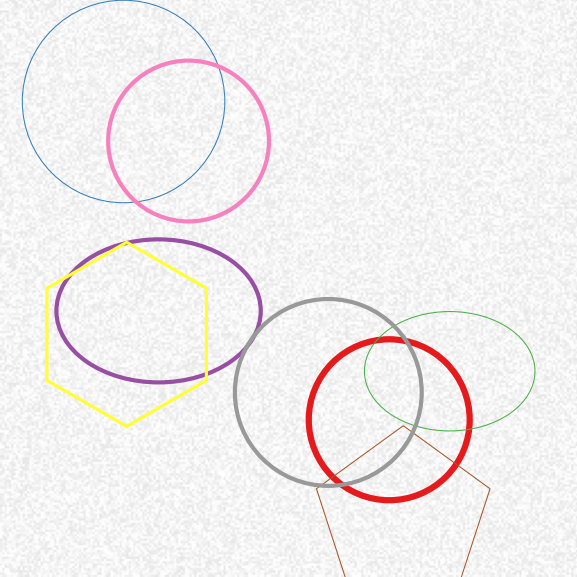[{"shape": "circle", "thickness": 3, "radius": 0.7, "center": [0.674, 0.272]}, {"shape": "circle", "thickness": 0.5, "radius": 0.88, "center": [0.214, 0.823]}, {"shape": "oval", "thickness": 0.5, "radius": 0.74, "center": [0.779, 0.356]}, {"shape": "oval", "thickness": 2, "radius": 0.88, "center": [0.275, 0.461]}, {"shape": "hexagon", "thickness": 1.5, "radius": 0.8, "center": [0.219, 0.42]}, {"shape": "pentagon", "thickness": 0.5, "radius": 0.79, "center": [0.698, 0.104]}, {"shape": "circle", "thickness": 2, "radius": 0.7, "center": [0.327, 0.755]}, {"shape": "circle", "thickness": 2, "radius": 0.81, "center": [0.568, 0.32]}]